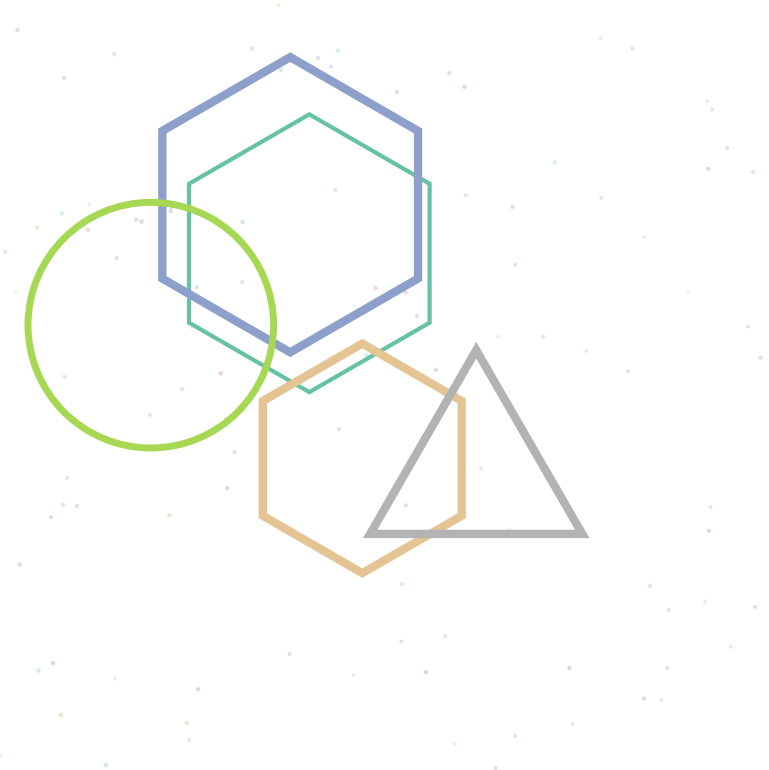[{"shape": "hexagon", "thickness": 1.5, "radius": 0.9, "center": [0.402, 0.671]}, {"shape": "hexagon", "thickness": 3, "radius": 0.96, "center": [0.377, 0.734]}, {"shape": "circle", "thickness": 2.5, "radius": 0.8, "center": [0.196, 0.578]}, {"shape": "hexagon", "thickness": 3, "radius": 0.75, "center": [0.471, 0.405]}, {"shape": "triangle", "thickness": 3, "radius": 0.8, "center": [0.618, 0.386]}]